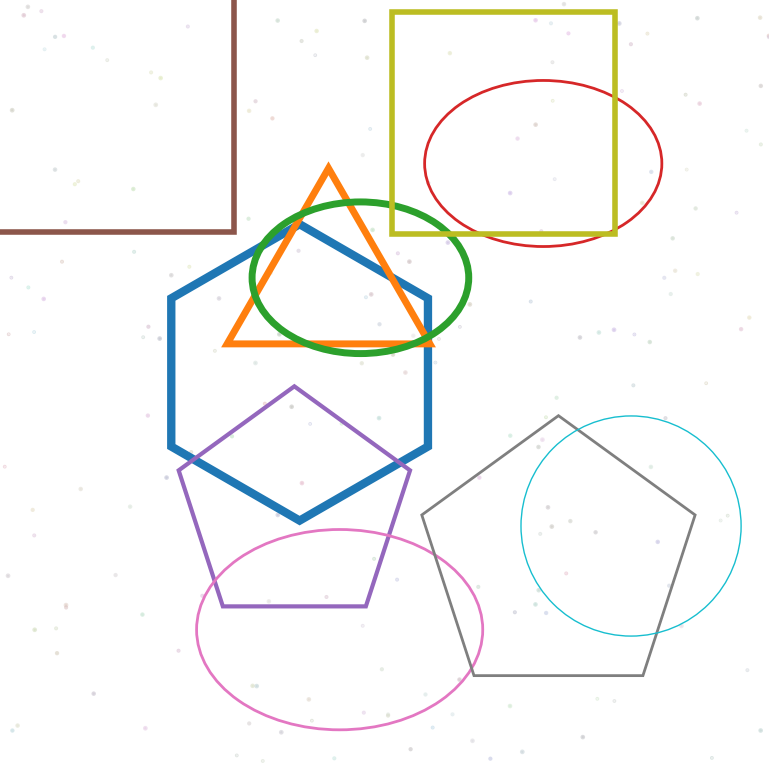[{"shape": "hexagon", "thickness": 3, "radius": 0.96, "center": [0.389, 0.516]}, {"shape": "triangle", "thickness": 2.5, "radius": 0.76, "center": [0.427, 0.629]}, {"shape": "oval", "thickness": 2.5, "radius": 0.7, "center": [0.468, 0.639]}, {"shape": "oval", "thickness": 1, "radius": 0.77, "center": [0.705, 0.788]}, {"shape": "pentagon", "thickness": 1.5, "radius": 0.79, "center": [0.382, 0.34]}, {"shape": "square", "thickness": 2, "radius": 0.84, "center": [0.137, 0.866]}, {"shape": "oval", "thickness": 1, "radius": 0.93, "center": [0.441, 0.182]}, {"shape": "pentagon", "thickness": 1, "radius": 0.93, "center": [0.725, 0.274]}, {"shape": "square", "thickness": 2, "radius": 0.72, "center": [0.654, 0.84]}, {"shape": "circle", "thickness": 0.5, "radius": 0.71, "center": [0.82, 0.317]}]